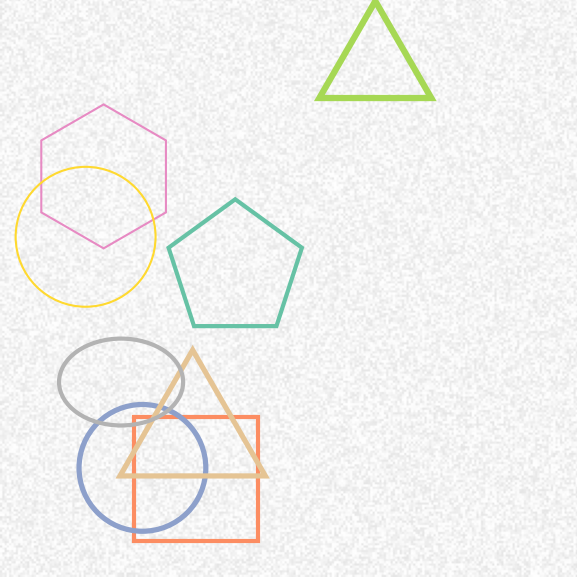[{"shape": "pentagon", "thickness": 2, "radius": 0.61, "center": [0.407, 0.533]}, {"shape": "square", "thickness": 2, "radius": 0.54, "center": [0.339, 0.17]}, {"shape": "circle", "thickness": 2.5, "radius": 0.55, "center": [0.247, 0.189]}, {"shape": "hexagon", "thickness": 1, "radius": 0.62, "center": [0.179, 0.694]}, {"shape": "triangle", "thickness": 3, "radius": 0.56, "center": [0.65, 0.885]}, {"shape": "circle", "thickness": 1, "radius": 0.61, "center": [0.148, 0.589]}, {"shape": "triangle", "thickness": 2.5, "radius": 0.73, "center": [0.334, 0.248]}, {"shape": "oval", "thickness": 2, "radius": 0.54, "center": [0.21, 0.338]}]